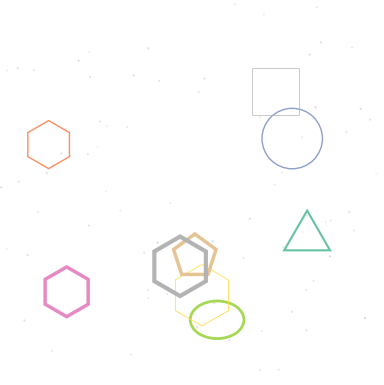[{"shape": "triangle", "thickness": 1.5, "radius": 0.34, "center": [0.798, 0.384]}, {"shape": "hexagon", "thickness": 1, "radius": 0.31, "center": [0.126, 0.624]}, {"shape": "circle", "thickness": 1, "radius": 0.39, "center": [0.759, 0.64]}, {"shape": "hexagon", "thickness": 2.5, "radius": 0.32, "center": [0.173, 0.242]}, {"shape": "oval", "thickness": 2, "radius": 0.35, "center": [0.564, 0.169]}, {"shape": "hexagon", "thickness": 0.5, "radius": 0.4, "center": [0.524, 0.233]}, {"shape": "pentagon", "thickness": 2.5, "radius": 0.29, "center": [0.506, 0.334]}, {"shape": "square", "thickness": 0.5, "radius": 0.3, "center": [0.715, 0.762]}, {"shape": "hexagon", "thickness": 3, "radius": 0.39, "center": [0.468, 0.308]}]